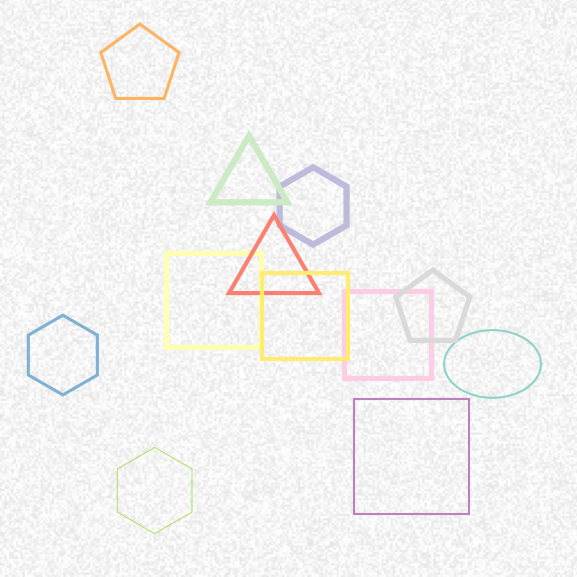[{"shape": "oval", "thickness": 1, "radius": 0.42, "center": [0.853, 0.369]}, {"shape": "square", "thickness": 2.5, "radius": 0.41, "center": [0.37, 0.479]}, {"shape": "hexagon", "thickness": 3, "radius": 0.33, "center": [0.542, 0.643]}, {"shape": "triangle", "thickness": 2, "radius": 0.45, "center": [0.474, 0.537]}, {"shape": "hexagon", "thickness": 1.5, "radius": 0.34, "center": [0.109, 0.384]}, {"shape": "pentagon", "thickness": 1.5, "radius": 0.36, "center": [0.242, 0.886]}, {"shape": "hexagon", "thickness": 0.5, "radius": 0.37, "center": [0.268, 0.15]}, {"shape": "square", "thickness": 2.5, "radius": 0.38, "center": [0.671, 0.42]}, {"shape": "pentagon", "thickness": 2.5, "radius": 0.34, "center": [0.749, 0.464]}, {"shape": "square", "thickness": 1, "radius": 0.5, "center": [0.713, 0.209]}, {"shape": "triangle", "thickness": 3, "radius": 0.38, "center": [0.431, 0.687]}, {"shape": "square", "thickness": 2, "radius": 0.37, "center": [0.528, 0.452]}]